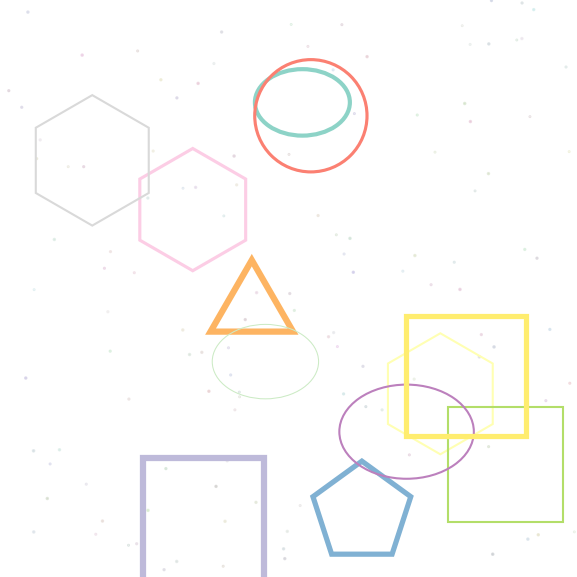[{"shape": "oval", "thickness": 2, "radius": 0.41, "center": [0.524, 0.822]}, {"shape": "hexagon", "thickness": 1, "radius": 0.52, "center": [0.762, 0.317]}, {"shape": "square", "thickness": 3, "radius": 0.52, "center": [0.352, 0.102]}, {"shape": "circle", "thickness": 1.5, "radius": 0.49, "center": [0.538, 0.799]}, {"shape": "pentagon", "thickness": 2.5, "radius": 0.45, "center": [0.627, 0.112]}, {"shape": "triangle", "thickness": 3, "radius": 0.41, "center": [0.436, 0.466]}, {"shape": "square", "thickness": 1, "radius": 0.5, "center": [0.876, 0.195]}, {"shape": "hexagon", "thickness": 1.5, "radius": 0.53, "center": [0.334, 0.636]}, {"shape": "hexagon", "thickness": 1, "radius": 0.56, "center": [0.16, 0.721]}, {"shape": "oval", "thickness": 1, "radius": 0.58, "center": [0.704, 0.252]}, {"shape": "oval", "thickness": 0.5, "radius": 0.46, "center": [0.46, 0.373]}, {"shape": "square", "thickness": 2.5, "radius": 0.52, "center": [0.807, 0.348]}]